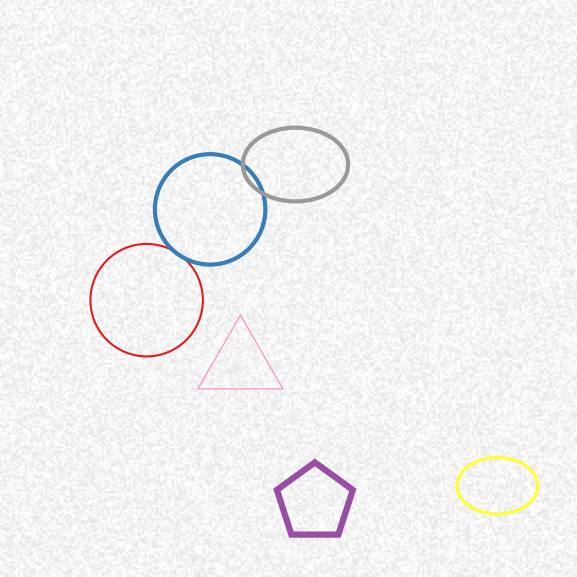[{"shape": "circle", "thickness": 1, "radius": 0.49, "center": [0.254, 0.479]}, {"shape": "circle", "thickness": 2, "radius": 0.48, "center": [0.364, 0.637]}, {"shape": "pentagon", "thickness": 3, "radius": 0.35, "center": [0.545, 0.129]}, {"shape": "oval", "thickness": 1.5, "radius": 0.35, "center": [0.861, 0.158]}, {"shape": "triangle", "thickness": 0.5, "radius": 0.43, "center": [0.416, 0.368]}, {"shape": "oval", "thickness": 2, "radius": 0.46, "center": [0.512, 0.714]}]